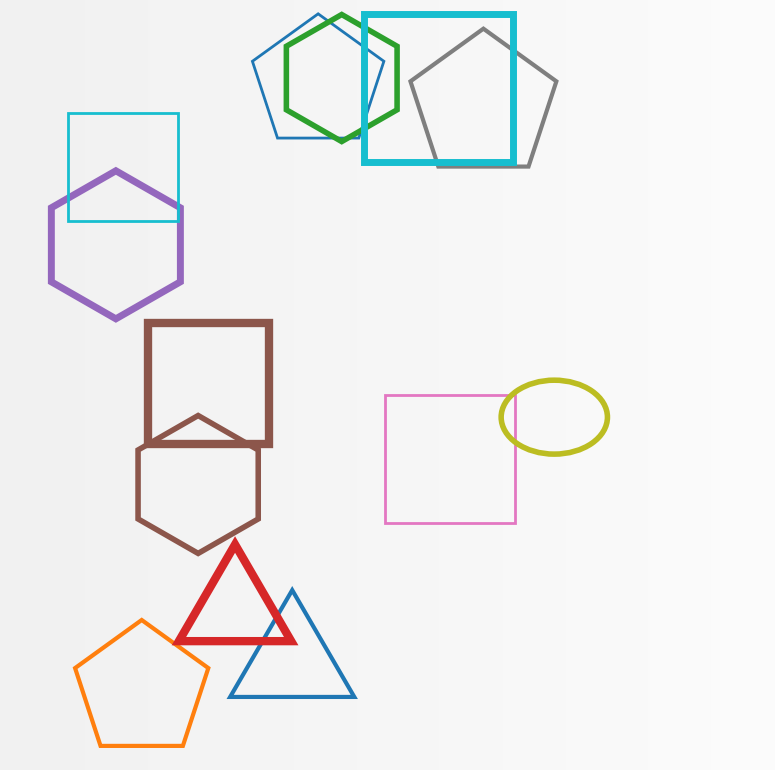[{"shape": "pentagon", "thickness": 1, "radius": 0.45, "center": [0.411, 0.893]}, {"shape": "triangle", "thickness": 1.5, "radius": 0.46, "center": [0.377, 0.141]}, {"shape": "pentagon", "thickness": 1.5, "radius": 0.45, "center": [0.183, 0.104]}, {"shape": "hexagon", "thickness": 2, "radius": 0.41, "center": [0.441, 0.899]}, {"shape": "triangle", "thickness": 3, "radius": 0.42, "center": [0.303, 0.209]}, {"shape": "hexagon", "thickness": 2.5, "radius": 0.48, "center": [0.15, 0.682]}, {"shape": "square", "thickness": 3, "radius": 0.39, "center": [0.269, 0.502]}, {"shape": "hexagon", "thickness": 2, "radius": 0.45, "center": [0.256, 0.371]}, {"shape": "square", "thickness": 1, "radius": 0.42, "center": [0.58, 0.404]}, {"shape": "pentagon", "thickness": 1.5, "radius": 0.49, "center": [0.624, 0.864]}, {"shape": "oval", "thickness": 2, "radius": 0.34, "center": [0.715, 0.458]}, {"shape": "square", "thickness": 1, "radius": 0.35, "center": [0.158, 0.783]}, {"shape": "square", "thickness": 2.5, "radius": 0.48, "center": [0.566, 0.886]}]